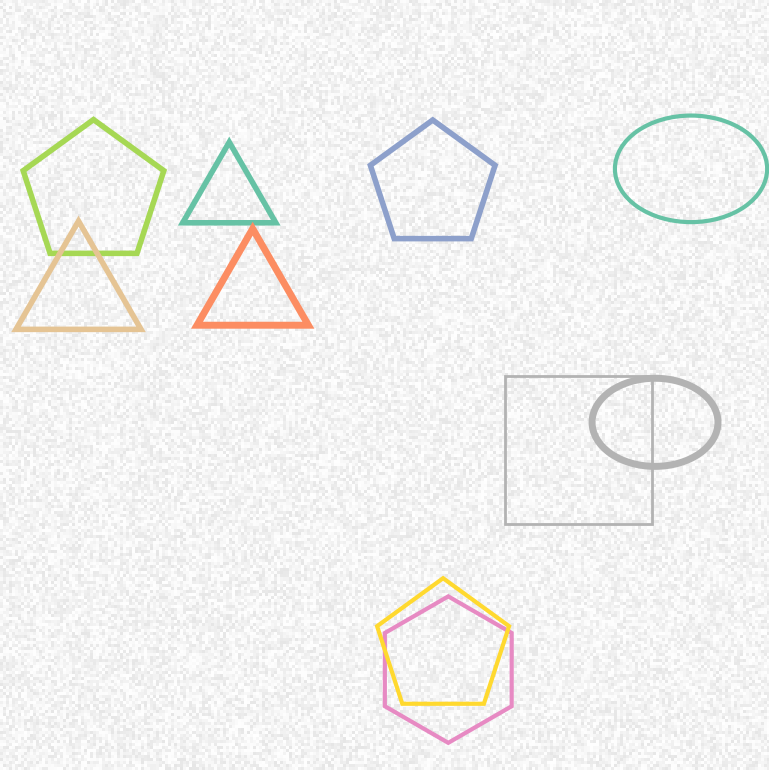[{"shape": "triangle", "thickness": 2, "radius": 0.35, "center": [0.298, 0.746]}, {"shape": "oval", "thickness": 1.5, "radius": 0.49, "center": [0.897, 0.781]}, {"shape": "triangle", "thickness": 2.5, "radius": 0.42, "center": [0.328, 0.619]}, {"shape": "pentagon", "thickness": 2, "radius": 0.43, "center": [0.562, 0.759]}, {"shape": "hexagon", "thickness": 1.5, "radius": 0.48, "center": [0.582, 0.13]}, {"shape": "pentagon", "thickness": 2, "radius": 0.48, "center": [0.121, 0.749]}, {"shape": "pentagon", "thickness": 1.5, "radius": 0.45, "center": [0.575, 0.159]}, {"shape": "triangle", "thickness": 2, "radius": 0.47, "center": [0.102, 0.619]}, {"shape": "oval", "thickness": 2.5, "radius": 0.41, "center": [0.851, 0.452]}, {"shape": "square", "thickness": 1, "radius": 0.48, "center": [0.751, 0.416]}]